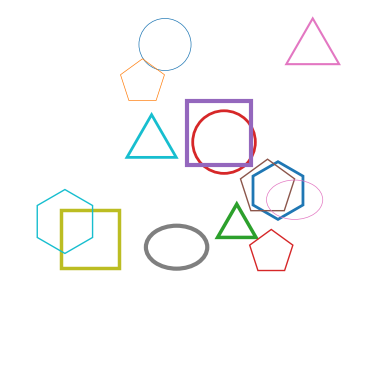[{"shape": "hexagon", "thickness": 2, "radius": 0.37, "center": [0.722, 0.505]}, {"shape": "circle", "thickness": 0.5, "radius": 0.34, "center": [0.429, 0.884]}, {"shape": "pentagon", "thickness": 0.5, "radius": 0.3, "center": [0.37, 0.787]}, {"shape": "triangle", "thickness": 2.5, "radius": 0.29, "center": [0.615, 0.412]}, {"shape": "circle", "thickness": 2, "radius": 0.41, "center": [0.582, 0.631]}, {"shape": "pentagon", "thickness": 1, "radius": 0.29, "center": [0.705, 0.345]}, {"shape": "square", "thickness": 3, "radius": 0.41, "center": [0.569, 0.654]}, {"shape": "pentagon", "thickness": 1, "radius": 0.37, "center": [0.695, 0.513]}, {"shape": "oval", "thickness": 0.5, "radius": 0.37, "center": [0.765, 0.481]}, {"shape": "triangle", "thickness": 1.5, "radius": 0.4, "center": [0.812, 0.873]}, {"shape": "oval", "thickness": 3, "radius": 0.4, "center": [0.459, 0.358]}, {"shape": "square", "thickness": 2.5, "radius": 0.38, "center": [0.234, 0.38]}, {"shape": "hexagon", "thickness": 1, "radius": 0.41, "center": [0.169, 0.425]}, {"shape": "triangle", "thickness": 2, "radius": 0.37, "center": [0.394, 0.628]}]